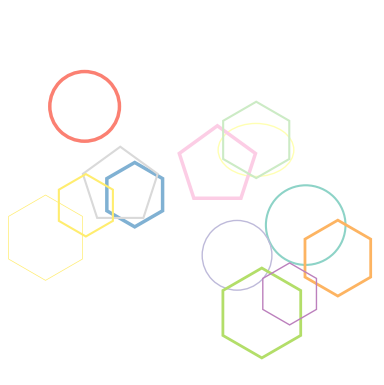[{"shape": "circle", "thickness": 1.5, "radius": 0.52, "center": [0.794, 0.415]}, {"shape": "oval", "thickness": 1, "radius": 0.49, "center": [0.665, 0.611]}, {"shape": "circle", "thickness": 1, "radius": 0.45, "center": [0.616, 0.337]}, {"shape": "circle", "thickness": 2.5, "radius": 0.45, "center": [0.22, 0.724]}, {"shape": "hexagon", "thickness": 2.5, "radius": 0.42, "center": [0.35, 0.494]}, {"shape": "hexagon", "thickness": 2, "radius": 0.49, "center": [0.877, 0.33]}, {"shape": "hexagon", "thickness": 2, "radius": 0.58, "center": [0.68, 0.187]}, {"shape": "pentagon", "thickness": 2.5, "radius": 0.52, "center": [0.565, 0.569]}, {"shape": "pentagon", "thickness": 1.5, "radius": 0.51, "center": [0.312, 0.517]}, {"shape": "hexagon", "thickness": 1, "radius": 0.4, "center": [0.752, 0.237]}, {"shape": "hexagon", "thickness": 1.5, "radius": 0.5, "center": [0.666, 0.637]}, {"shape": "hexagon", "thickness": 1.5, "radius": 0.41, "center": [0.223, 0.467]}, {"shape": "hexagon", "thickness": 0.5, "radius": 0.55, "center": [0.118, 0.383]}]